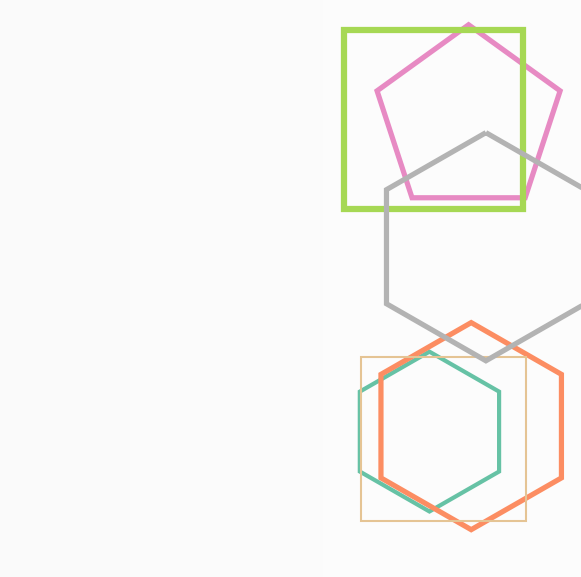[{"shape": "hexagon", "thickness": 2, "radius": 0.69, "center": [0.739, 0.252]}, {"shape": "hexagon", "thickness": 2.5, "radius": 0.9, "center": [0.811, 0.261]}, {"shape": "pentagon", "thickness": 2.5, "radius": 0.83, "center": [0.806, 0.791]}, {"shape": "square", "thickness": 3, "radius": 0.77, "center": [0.746, 0.792]}, {"shape": "square", "thickness": 1, "radius": 0.71, "center": [0.763, 0.239]}, {"shape": "hexagon", "thickness": 2.5, "radius": 0.99, "center": [0.836, 0.572]}]